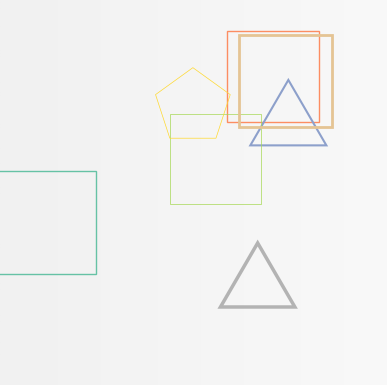[{"shape": "square", "thickness": 1, "radius": 0.67, "center": [0.115, 0.421]}, {"shape": "square", "thickness": 1, "radius": 0.59, "center": [0.704, 0.801]}, {"shape": "triangle", "thickness": 1.5, "radius": 0.57, "center": [0.744, 0.679]}, {"shape": "square", "thickness": 0.5, "radius": 0.59, "center": [0.556, 0.588]}, {"shape": "pentagon", "thickness": 0.5, "radius": 0.51, "center": [0.498, 0.723]}, {"shape": "square", "thickness": 2, "radius": 0.6, "center": [0.737, 0.79]}, {"shape": "triangle", "thickness": 2.5, "radius": 0.55, "center": [0.665, 0.258]}]